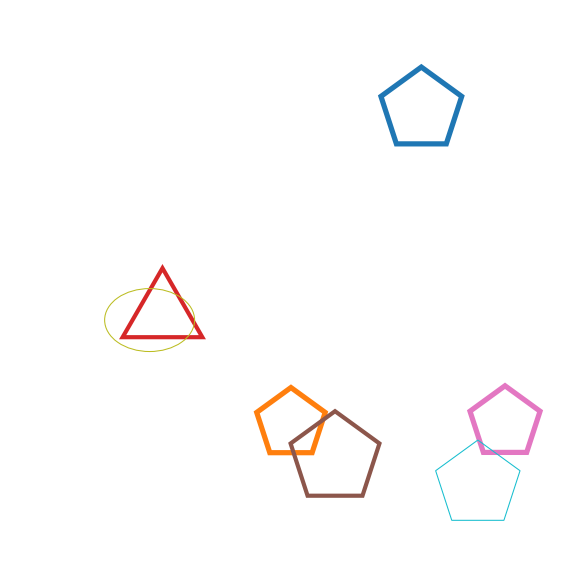[{"shape": "pentagon", "thickness": 2.5, "radius": 0.37, "center": [0.73, 0.809]}, {"shape": "pentagon", "thickness": 2.5, "radius": 0.31, "center": [0.504, 0.266]}, {"shape": "triangle", "thickness": 2, "radius": 0.4, "center": [0.281, 0.455]}, {"shape": "pentagon", "thickness": 2, "radius": 0.4, "center": [0.58, 0.206]}, {"shape": "pentagon", "thickness": 2.5, "radius": 0.32, "center": [0.875, 0.267]}, {"shape": "oval", "thickness": 0.5, "radius": 0.39, "center": [0.259, 0.445]}, {"shape": "pentagon", "thickness": 0.5, "radius": 0.38, "center": [0.827, 0.16]}]